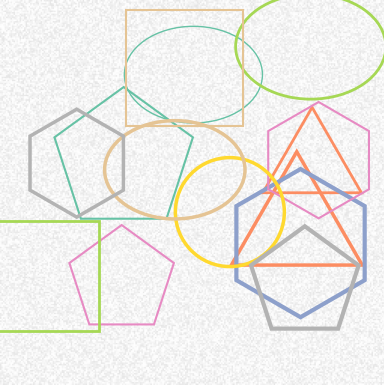[{"shape": "pentagon", "thickness": 1.5, "radius": 0.95, "center": [0.321, 0.585]}, {"shape": "oval", "thickness": 1, "radius": 0.9, "center": [0.502, 0.806]}, {"shape": "triangle", "thickness": 2.5, "radius": 0.98, "center": [0.771, 0.41]}, {"shape": "triangle", "thickness": 2, "radius": 0.74, "center": [0.811, 0.573]}, {"shape": "hexagon", "thickness": 3, "radius": 0.96, "center": [0.781, 0.369]}, {"shape": "pentagon", "thickness": 1.5, "radius": 0.71, "center": [0.316, 0.273]}, {"shape": "hexagon", "thickness": 1.5, "radius": 0.76, "center": [0.828, 0.584]}, {"shape": "square", "thickness": 2, "radius": 0.72, "center": [0.112, 0.283]}, {"shape": "oval", "thickness": 2, "radius": 0.98, "center": [0.807, 0.879]}, {"shape": "circle", "thickness": 2.5, "radius": 0.71, "center": [0.597, 0.449]}, {"shape": "square", "thickness": 1.5, "radius": 0.75, "center": [0.479, 0.824]}, {"shape": "oval", "thickness": 2.5, "radius": 0.91, "center": [0.454, 0.559]}, {"shape": "pentagon", "thickness": 3, "radius": 0.73, "center": [0.792, 0.265]}, {"shape": "hexagon", "thickness": 2.5, "radius": 0.7, "center": [0.199, 0.576]}]